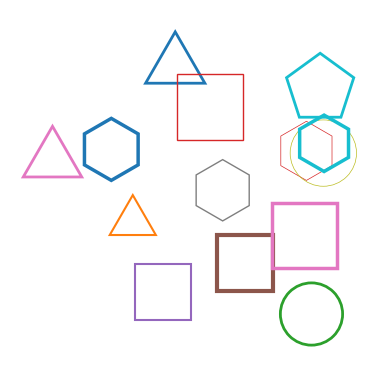[{"shape": "triangle", "thickness": 2, "radius": 0.44, "center": [0.455, 0.828]}, {"shape": "hexagon", "thickness": 2.5, "radius": 0.4, "center": [0.289, 0.612]}, {"shape": "triangle", "thickness": 1.5, "radius": 0.35, "center": [0.345, 0.424]}, {"shape": "circle", "thickness": 2, "radius": 0.4, "center": [0.809, 0.184]}, {"shape": "square", "thickness": 1, "radius": 0.43, "center": [0.546, 0.721]}, {"shape": "hexagon", "thickness": 0.5, "radius": 0.38, "center": [0.796, 0.608]}, {"shape": "square", "thickness": 1.5, "radius": 0.36, "center": [0.424, 0.243]}, {"shape": "square", "thickness": 3, "radius": 0.36, "center": [0.635, 0.317]}, {"shape": "triangle", "thickness": 2, "radius": 0.44, "center": [0.136, 0.584]}, {"shape": "square", "thickness": 2.5, "radius": 0.43, "center": [0.79, 0.388]}, {"shape": "hexagon", "thickness": 1, "radius": 0.4, "center": [0.578, 0.506]}, {"shape": "circle", "thickness": 0.5, "radius": 0.43, "center": [0.84, 0.602]}, {"shape": "pentagon", "thickness": 2, "radius": 0.46, "center": [0.832, 0.77]}, {"shape": "hexagon", "thickness": 2.5, "radius": 0.37, "center": [0.842, 0.628]}]